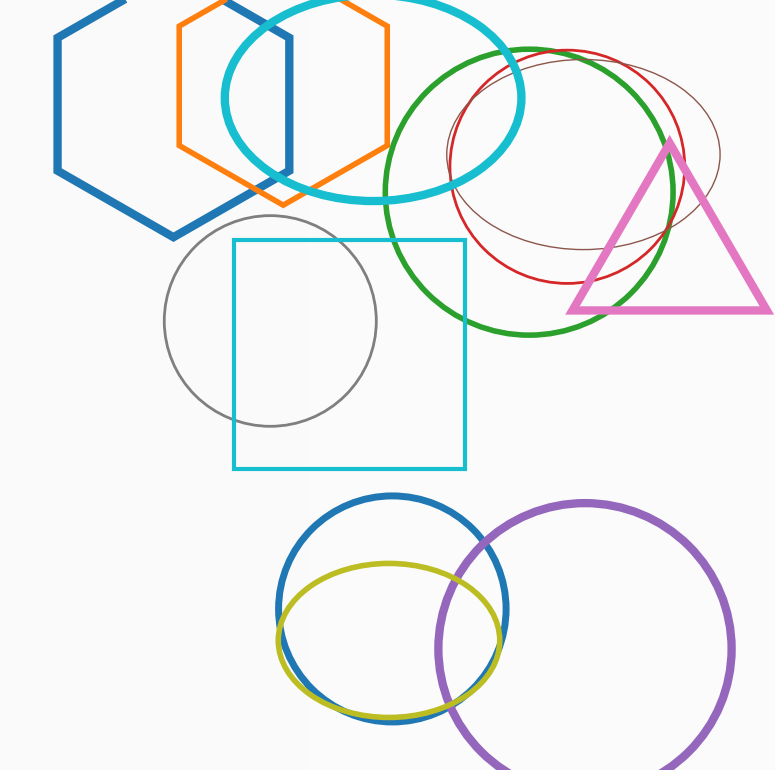[{"shape": "hexagon", "thickness": 3, "radius": 0.86, "center": [0.224, 0.865]}, {"shape": "circle", "thickness": 2.5, "radius": 0.73, "center": [0.506, 0.209]}, {"shape": "hexagon", "thickness": 2, "radius": 0.77, "center": [0.365, 0.889]}, {"shape": "circle", "thickness": 2, "radius": 0.93, "center": [0.683, 0.75]}, {"shape": "circle", "thickness": 1, "radius": 0.76, "center": [0.732, 0.783]}, {"shape": "circle", "thickness": 3, "radius": 0.95, "center": [0.755, 0.157]}, {"shape": "oval", "thickness": 0.5, "radius": 0.88, "center": [0.753, 0.799]}, {"shape": "triangle", "thickness": 3, "radius": 0.72, "center": [0.864, 0.669]}, {"shape": "circle", "thickness": 1, "radius": 0.68, "center": [0.349, 0.583]}, {"shape": "oval", "thickness": 2, "radius": 0.71, "center": [0.502, 0.168]}, {"shape": "oval", "thickness": 3, "radius": 0.96, "center": [0.481, 0.873]}, {"shape": "square", "thickness": 1.5, "radius": 0.74, "center": [0.451, 0.54]}]